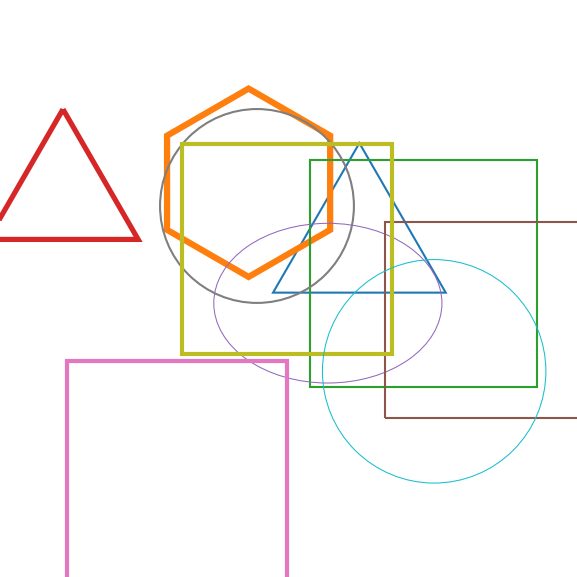[{"shape": "triangle", "thickness": 1, "radius": 0.86, "center": [0.622, 0.579]}, {"shape": "hexagon", "thickness": 3, "radius": 0.82, "center": [0.43, 0.683]}, {"shape": "square", "thickness": 1, "radius": 0.98, "center": [0.733, 0.525]}, {"shape": "triangle", "thickness": 2.5, "radius": 0.75, "center": [0.109, 0.66]}, {"shape": "oval", "thickness": 0.5, "radius": 0.99, "center": [0.568, 0.474]}, {"shape": "square", "thickness": 1, "radius": 0.85, "center": [0.837, 0.445]}, {"shape": "square", "thickness": 2, "radius": 0.95, "center": [0.307, 0.184]}, {"shape": "circle", "thickness": 1, "radius": 0.84, "center": [0.445, 0.642]}, {"shape": "square", "thickness": 2, "radius": 0.91, "center": [0.496, 0.567]}, {"shape": "circle", "thickness": 0.5, "radius": 0.97, "center": [0.752, 0.356]}]